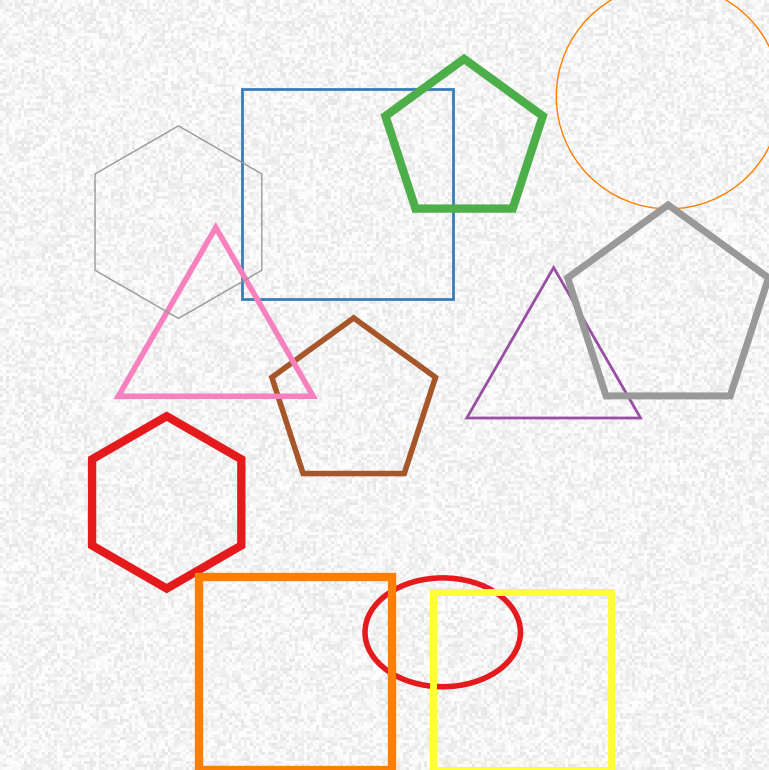[{"shape": "oval", "thickness": 2, "radius": 0.5, "center": [0.575, 0.179]}, {"shape": "hexagon", "thickness": 3, "radius": 0.56, "center": [0.216, 0.348]}, {"shape": "square", "thickness": 1, "radius": 0.68, "center": [0.451, 0.748]}, {"shape": "pentagon", "thickness": 3, "radius": 0.54, "center": [0.603, 0.816]}, {"shape": "triangle", "thickness": 1, "radius": 0.65, "center": [0.719, 0.522]}, {"shape": "circle", "thickness": 0.5, "radius": 0.73, "center": [0.868, 0.875]}, {"shape": "square", "thickness": 3, "radius": 0.63, "center": [0.383, 0.126]}, {"shape": "square", "thickness": 2.5, "radius": 0.58, "center": [0.678, 0.116]}, {"shape": "pentagon", "thickness": 2, "radius": 0.56, "center": [0.459, 0.475]}, {"shape": "triangle", "thickness": 2, "radius": 0.73, "center": [0.28, 0.558]}, {"shape": "hexagon", "thickness": 0.5, "radius": 0.63, "center": [0.232, 0.712]}, {"shape": "pentagon", "thickness": 2.5, "radius": 0.69, "center": [0.868, 0.597]}]